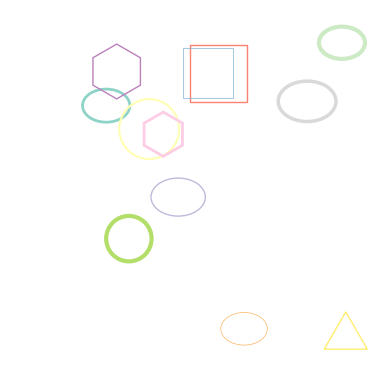[{"shape": "oval", "thickness": 2, "radius": 0.31, "center": [0.276, 0.726]}, {"shape": "circle", "thickness": 1.5, "radius": 0.39, "center": [0.388, 0.665]}, {"shape": "oval", "thickness": 1, "radius": 0.35, "center": [0.463, 0.488]}, {"shape": "square", "thickness": 1, "radius": 0.37, "center": [0.568, 0.81]}, {"shape": "square", "thickness": 0.5, "radius": 0.32, "center": [0.54, 0.811]}, {"shape": "oval", "thickness": 0.5, "radius": 0.3, "center": [0.634, 0.146]}, {"shape": "circle", "thickness": 3, "radius": 0.29, "center": [0.335, 0.38]}, {"shape": "hexagon", "thickness": 2, "radius": 0.29, "center": [0.424, 0.651]}, {"shape": "oval", "thickness": 2.5, "radius": 0.38, "center": [0.798, 0.737]}, {"shape": "hexagon", "thickness": 1, "radius": 0.36, "center": [0.303, 0.814]}, {"shape": "oval", "thickness": 3, "radius": 0.3, "center": [0.888, 0.889]}, {"shape": "triangle", "thickness": 1, "radius": 0.32, "center": [0.898, 0.125]}]